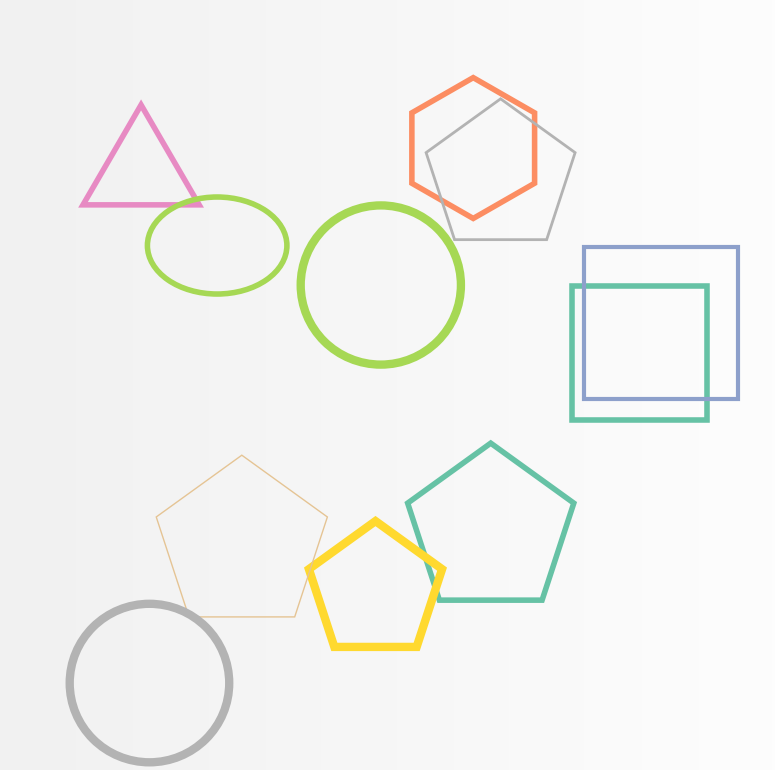[{"shape": "pentagon", "thickness": 2, "radius": 0.56, "center": [0.633, 0.312]}, {"shape": "square", "thickness": 2, "radius": 0.43, "center": [0.825, 0.542]}, {"shape": "hexagon", "thickness": 2, "radius": 0.46, "center": [0.611, 0.808]}, {"shape": "square", "thickness": 1.5, "radius": 0.49, "center": [0.853, 0.581]}, {"shape": "triangle", "thickness": 2, "radius": 0.43, "center": [0.182, 0.777]}, {"shape": "circle", "thickness": 3, "radius": 0.52, "center": [0.491, 0.63]}, {"shape": "oval", "thickness": 2, "radius": 0.45, "center": [0.28, 0.681]}, {"shape": "pentagon", "thickness": 3, "radius": 0.45, "center": [0.485, 0.233]}, {"shape": "pentagon", "thickness": 0.5, "radius": 0.58, "center": [0.312, 0.293]}, {"shape": "circle", "thickness": 3, "radius": 0.51, "center": [0.193, 0.113]}, {"shape": "pentagon", "thickness": 1, "radius": 0.51, "center": [0.646, 0.771]}]